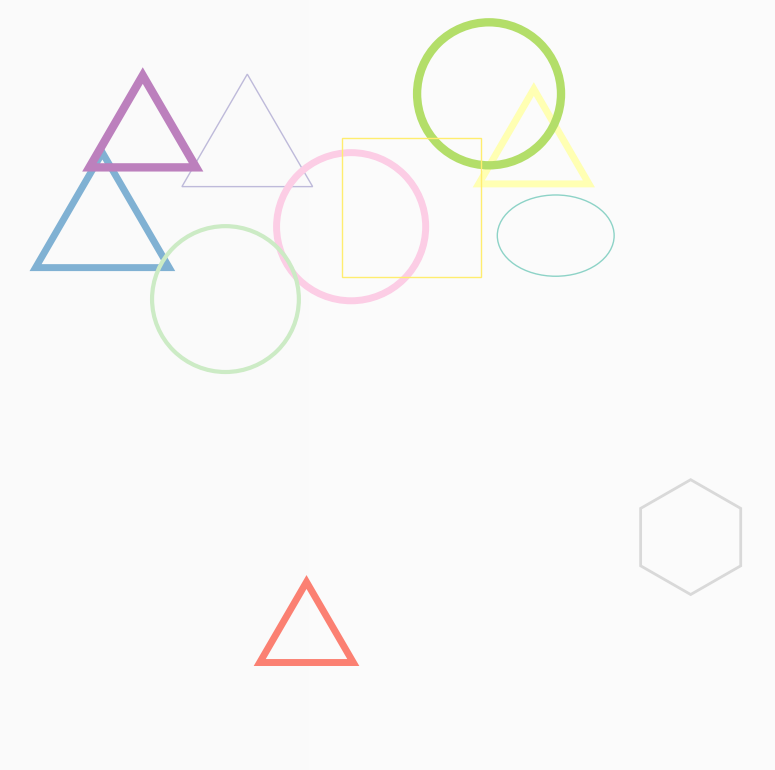[{"shape": "oval", "thickness": 0.5, "radius": 0.38, "center": [0.717, 0.694]}, {"shape": "triangle", "thickness": 2.5, "radius": 0.41, "center": [0.689, 0.802]}, {"shape": "triangle", "thickness": 0.5, "radius": 0.49, "center": [0.319, 0.806]}, {"shape": "triangle", "thickness": 2.5, "radius": 0.35, "center": [0.395, 0.174]}, {"shape": "triangle", "thickness": 2.5, "radius": 0.5, "center": [0.132, 0.702]}, {"shape": "circle", "thickness": 3, "radius": 0.46, "center": [0.631, 0.878]}, {"shape": "circle", "thickness": 2.5, "radius": 0.48, "center": [0.453, 0.706]}, {"shape": "hexagon", "thickness": 1, "radius": 0.37, "center": [0.891, 0.302]}, {"shape": "triangle", "thickness": 3, "radius": 0.4, "center": [0.184, 0.822]}, {"shape": "circle", "thickness": 1.5, "radius": 0.47, "center": [0.291, 0.612]}, {"shape": "square", "thickness": 0.5, "radius": 0.45, "center": [0.531, 0.731]}]